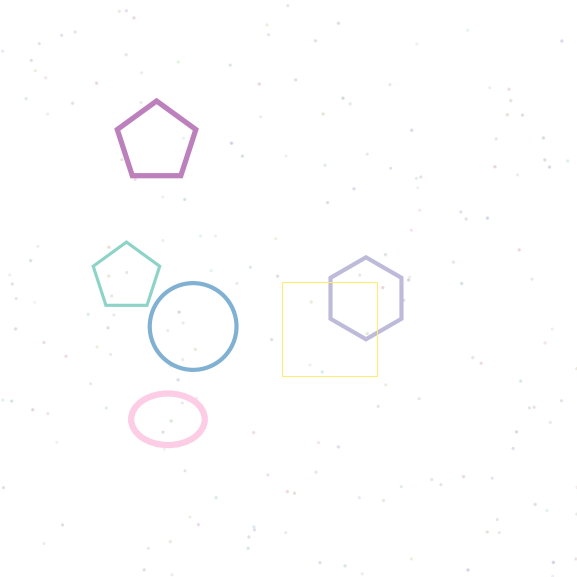[{"shape": "pentagon", "thickness": 1.5, "radius": 0.3, "center": [0.219, 0.519]}, {"shape": "hexagon", "thickness": 2, "radius": 0.35, "center": [0.634, 0.483]}, {"shape": "circle", "thickness": 2, "radius": 0.38, "center": [0.334, 0.434]}, {"shape": "oval", "thickness": 3, "radius": 0.32, "center": [0.291, 0.273]}, {"shape": "pentagon", "thickness": 2.5, "radius": 0.36, "center": [0.271, 0.753]}, {"shape": "square", "thickness": 0.5, "radius": 0.41, "center": [0.571, 0.43]}]